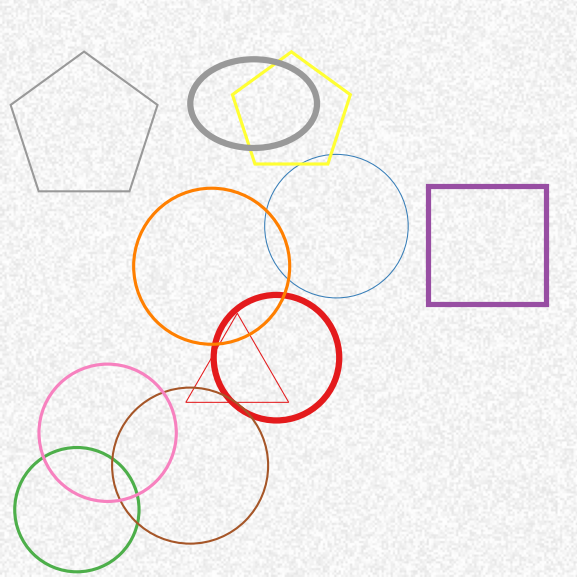[{"shape": "triangle", "thickness": 0.5, "radius": 0.51, "center": [0.411, 0.354]}, {"shape": "circle", "thickness": 3, "radius": 0.54, "center": [0.479, 0.38]}, {"shape": "circle", "thickness": 0.5, "radius": 0.62, "center": [0.583, 0.608]}, {"shape": "circle", "thickness": 1.5, "radius": 0.54, "center": [0.133, 0.117]}, {"shape": "square", "thickness": 2.5, "radius": 0.51, "center": [0.844, 0.575]}, {"shape": "circle", "thickness": 1.5, "radius": 0.68, "center": [0.367, 0.538]}, {"shape": "pentagon", "thickness": 1.5, "radius": 0.54, "center": [0.505, 0.802]}, {"shape": "circle", "thickness": 1, "radius": 0.68, "center": [0.329, 0.193]}, {"shape": "circle", "thickness": 1.5, "radius": 0.59, "center": [0.186, 0.25]}, {"shape": "pentagon", "thickness": 1, "radius": 0.67, "center": [0.146, 0.776]}, {"shape": "oval", "thickness": 3, "radius": 0.55, "center": [0.439, 0.82]}]